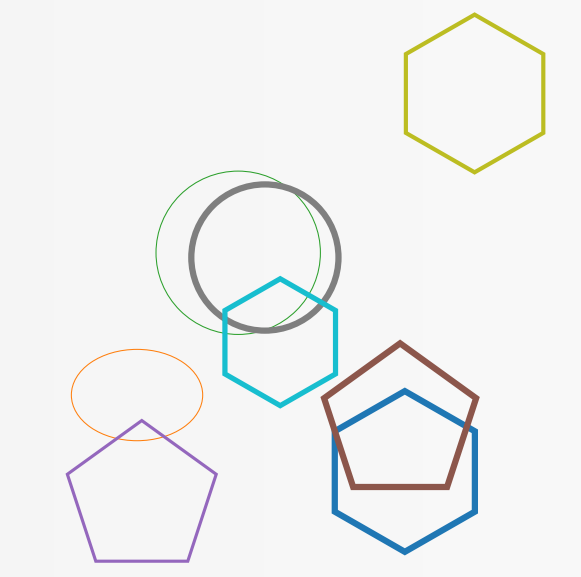[{"shape": "hexagon", "thickness": 3, "radius": 0.7, "center": [0.696, 0.183]}, {"shape": "oval", "thickness": 0.5, "radius": 0.56, "center": [0.236, 0.315]}, {"shape": "circle", "thickness": 0.5, "radius": 0.71, "center": [0.41, 0.561]}, {"shape": "pentagon", "thickness": 1.5, "radius": 0.67, "center": [0.244, 0.136]}, {"shape": "pentagon", "thickness": 3, "radius": 0.69, "center": [0.688, 0.267]}, {"shape": "circle", "thickness": 3, "radius": 0.63, "center": [0.456, 0.553]}, {"shape": "hexagon", "thickness": 2, "radius": 0.68, "center": [0.817, 0.837]}, {"shape": "hexagon", "thickness": 2.5, "radius": 0.55, "center": [0.482, 0.407]}]